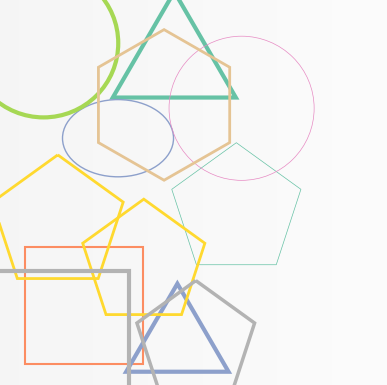[{"shape": "triangle", "thickness": 3, "radius": 0.92, "center": [0.45, 0.838]}, {"shape": "pentagon", "thickness": 0.5, "radius": 0.88, "center": [0.61, 0.454]}, {"shape": "square", "thickness": 1.5, "radius": 0.76, "center": [0.217, 0.206]}, {"shape": "oval", "thickness": 1, "radius": 0.72, "center": [0.305, 0.641]}, {"shape": "triangle", "thickness": 3, "radius": 0.76, "center": [0.458, 0.111]}, {"shape": "circle", "thickness": 0.5, "radius": 0.94, "center": [0.623, 0.719]}, {"shape": "circle", "thickness": 3, "radius": 0.96, "center": [0.112, 0.888]}, {"shape": "pentagon", "thickness": 2, "radius": 0.89, "center": [0.149, 0.42]}, {"shape": "pentagon", "thickness": 2, "radius": 0.83, "center": [0.371, 0.317]}, {"shape": "hexagon", "thickness": 2, "radius": 0.98, "center": [0.423, 0.727]}, {"shape": "square", "thickness": 3, "radius": 0.93, "center": [0.146, 0.109]}, {"shape": "pentagon", "thickness": 2.5, "radius": 0.8, "center": [0.505, 0.112]}]